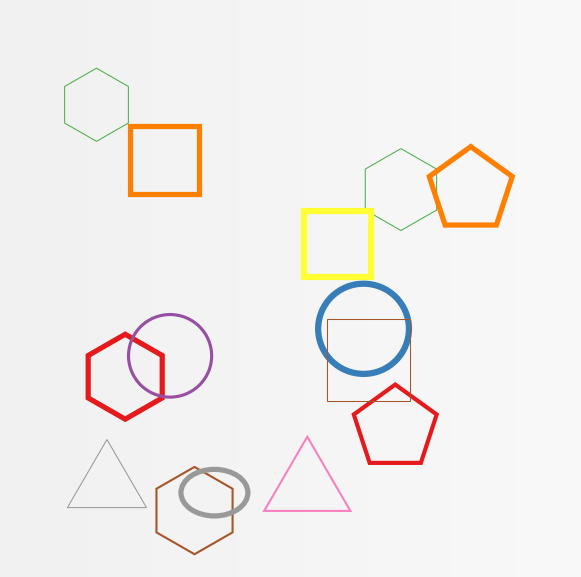[{"shape": "hexagon", "thickness": 2.5, "radius": 0.37, "center": [0.215, 0.347]}, {"shape": "pentagon", "thickness": 2, "radius": 0.37, "center": [0.68, 0.258]}, {"shape": "circle", "thickness": 3, "radius": 0.39, "center": [0.625, 0.43]}, {"shape": "hexagon", "thickness": 0.5, "radius": 0.35, "center": [0.69, 0.671]}, {"shape": "hexagon", "thickness": 0.5, "radius": 0.32, "center": [0.166, 0.818]}, {"shape": "circle", "thickness": 1.5, "radius": 0.36, "center": [0.293, 0.383]}, {"shape": "square", "thickness": 2.5, "radius": 0.3, "center": [0.283, 0.722]}, {"shape": "pentagon", "thickness": 2.5, "radius": 0.38, "center": [0.81, 0.67]}, {"shape": "square", "thickness": 3, "radius": 0.29, "center": [0.58, 0.577]}, {"shape": "square", "thickness": 0.5, "radius": 0.35, "center": [0.634, 0.376]}, {"shape": "hexagon", "thickness": 1, "radius": 0.38, "center": [0.335, 0.115]}, {"shape": "triangle", "thickness": 1, "radius": 0.43, "center": [0.529, 0.157]}, {"shape": "triangle", "thickness": 0.5, "radius": 0.39, "center": [0.184, 0.159]}, {"shape": "oval", "thickness": 2.5, "radius": 0.29, "center": [0.369, 0.146]}]